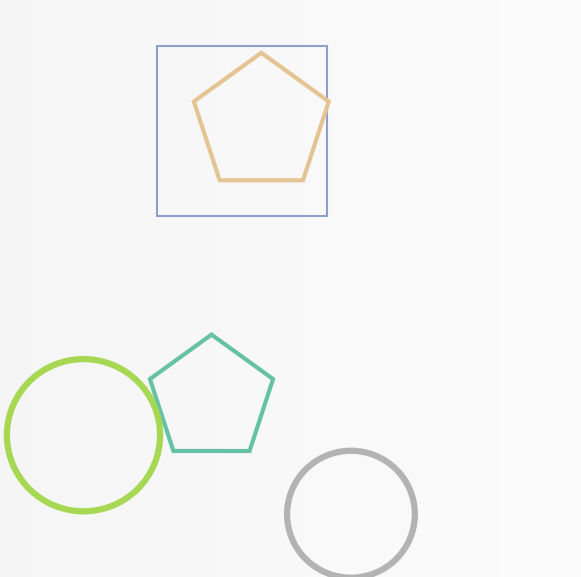[{"shape": "pentagon", "thickness": 2, "radius": 0.56, "center": [0.364, 0.308]}, {"shape": "square", "thickness": 1, "radius": 0.73, "center": [0.416, 0.772]}, {"shape": "circle", "thickness": 3, "radius": 0.66, "center": [0.144, 0.246]}, {"shape": "pentagon", "thickness": 2, "radius": 0.61, "center": [0.45, 0.786]}, {"shape": "circle", "thickness": 3, "radius": 0.55, "center": [0.604, 0.109]}]